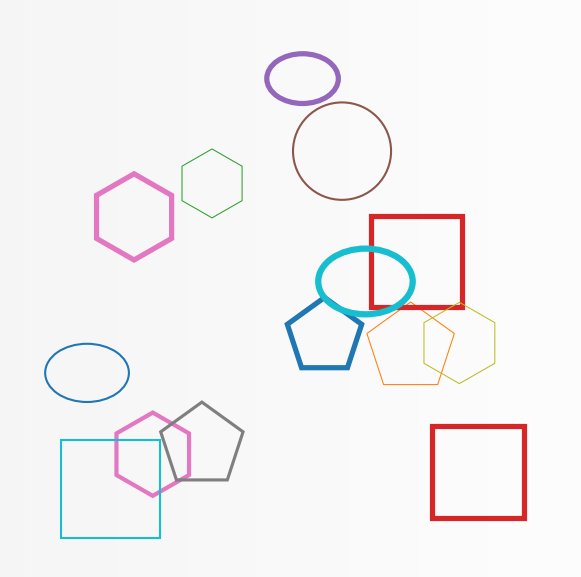[{"shape": "pentagon", "thickness": 2.5, "radius": 0.34, "center": [0.558, 0.417]}, {"shape": "oval", "thickness": 1, "radius": 0.36, "center": [0.15, 0.353]}, {"shape": "pentagon", "thickness": 0.5, "radius": 0.4, "center": [0.706, 0.397]}, {"shape": "hexagon", "thickness": 0.5, "radius": 0.3, "center": [0.365, 0.682]}, {"shape": "square", "thickness": 2.5, "radius": 0.39, "center": [0.717, 0.547]}, {"shape": "square", "thickness": 2.5, "radius": 0.4, "center": [0.822, 0.182]}, {"shape": "oval", "thickness": 2.5, "radius": 0.31, "center": [0.521, 0.863]}, {"shape": "circle", "thickness": 1, "radius": 0.42, "center": [0.588, 0.737]}, {"shape": "hexagon", "thickness": 2, "radius": 0.36, "center": [0.263, 0.213]}, {"shape": "hexagon", "thickness": 2.5, "radius": 0.37, "center": [0.231, 0.624]}, {"shape": "pentagon", "thickness": 1.5, "radius": 0.37, "center": [0.347, 0.228]}, {"shape": "hexagon", "thickness": 0.5, "radius": 0.35, "center": [0.79, 0.405]}, {"shape": "square", "thickness": 1, "radius": 0.42, "center": [0.19, 0.152]}, {"shape": "oval", "thickness": 3, "radius": 0.41, "center": [0.629, 0.512]}]